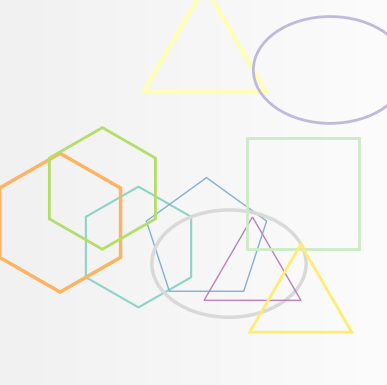[{"shape": "hexagon", "thickness": 1.5, "radius": 0.78, "center": [0.357, 0.358]}, {"shape": "triangle", "thickness": 3, "radius": 0.91, "center": [0.529, 0.854]}, {"shape": "oval", "thickness": 2, "radius": 0.99, "center": [0.852, 0.818]}, {"shape": "pentagon", "thickness": 1, "radius": 0.82, "center": [0.533, 0.375]}, {"shape": "hexagon", "thickness": 2.5, "radius": 0.9, "center": [0.155, 0.422]}, {"shape": "hexagon", "thickness": 2, "radius": 0.79, "center": [0.264, 0.511]}, {"shape": "oval", "thickness": 2.5, "radius": 1.0, "center": [0.591, 0.315]}, {"shape": "triangle", "thickness": 1, "radius": 0.72, "center": [0.652, 0.292]}, {"shape": "square", "thickness": 2, "radius": 0.72, "center": [0.783, 0.499]}, {"shape": "triangle", "thickness": 2, "radius": 0.76, "center": [0.776, 0.213]}]